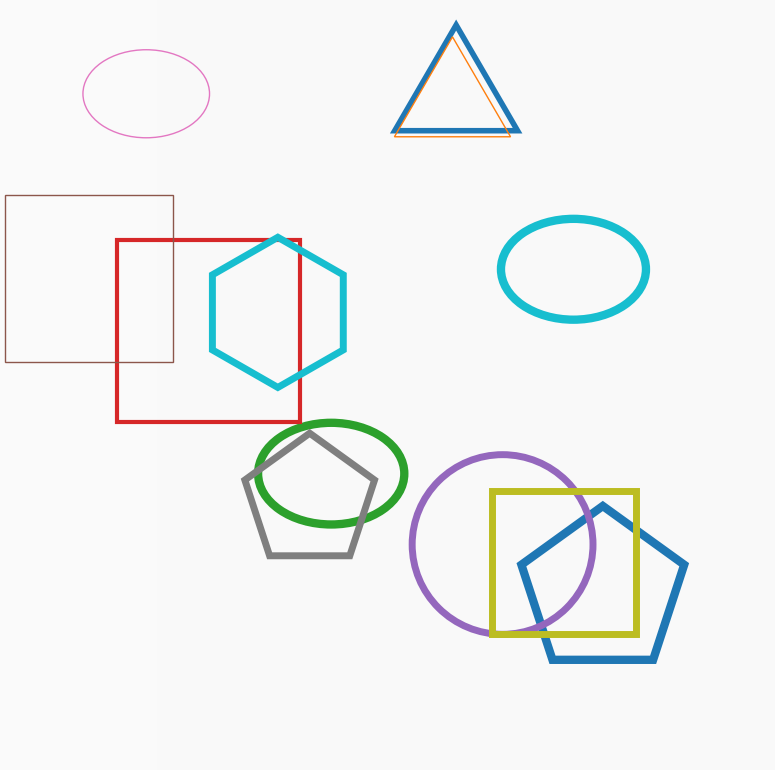[{"shape": "pentagon", "thickness": 3, "radius": 0.55, "center": [0.778, 0.232]}, {"shape": "triangle", "thickness": 2, "radius": 0.46, "center": [0.589, 0.876]}, {"shape": "triangle", "thickness": 0.5, "radius": 0.43, "center": [0.584, 0.866]}, {"shape": "oval", "thickness": 3, "radius": 0.47, "center": [0.427, 0.385]}, {"shape": "square", "thickness": 1.5, "radius": 0.59, "center": [0.269, 0.57]}, {"shape": "circle", "thickness": 2.5, "radius": 0.58, "center": [0.648, 0.293]}, {"shape": "square", "thickness": 0.5, "radius": 0.54, "center": [0.115, 0.639]}, {"shape": "oval", "thickness": 0.5, "radius": 0.41, "center": [0.189, 0.878]}, {"shape": "pentagon", "thickness": 2.5, "radius": 0.44, "center": [0.4, 0.349]}, {"shape": "square", "thickness": 2.5, "radius": 0.47, "center": [0.728, 0.27]}, {"shape": "hexagon", "thickness": 2.5, "radius": 0.49, "center": [0.358, 0.594]}, {"shape": "oval", "thickness": 3, "radius": 0.47, "center": [0.74, 0.65]}]